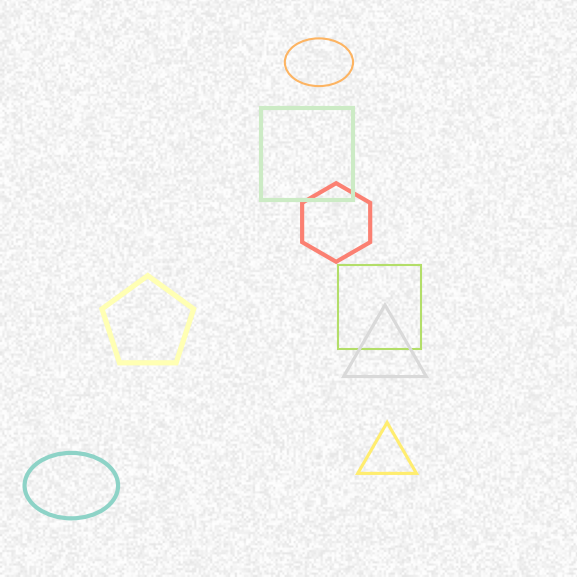[{"shape": "oval", "thickness": 2, "radius": 0.4, "center": [0.124, 0.158]}, {"shape": "pentagon", "thickness": 2.5, "radius": 0.42, "center": [0.256, 0.438]}, {"shape": "hexagon", "thickness": 2, "radius": 0.34, "center": [0.582, 0.614]}, {"shape": "oval", "thickness": 1, "radius": 0.3, "center": [0.552, 0.891]}, {"shape": "square", "thickness": 1, "radius": 0.36, "center": [0.657, 0.468]}, {"shape": "triangle", "thickness": 1.5, "radius": 0.41, "center": [0.667, 0.388]}, {"shape": "square", "thickness": 2, "radius": 0.4, "center": [0.532, 0.733]}, {"shape": "triangle", "thickness": 1.5, "radius": 0.29, "center": [0.67, 0.209]}]